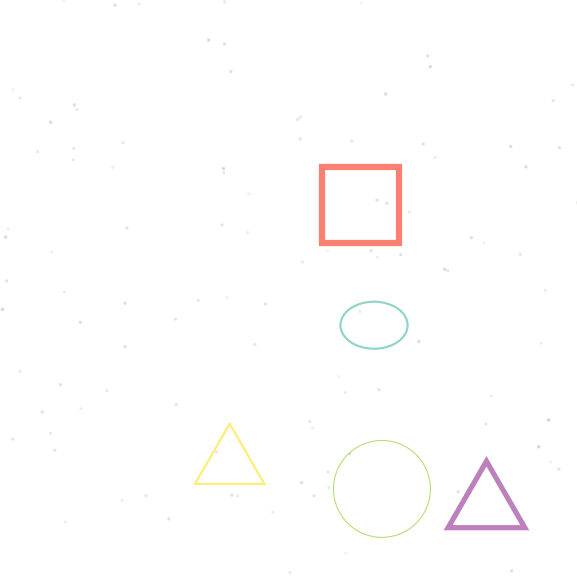[{"shape": "oval", "thickness": 1, "radius": 0.29, "center": [0.648, 0.436]}, {"shape": "square", "thickness": 3, "radius": 0.33, "center": [0.624, 0.644]}, {"shape": "circle", "thickness": 0.5, "radius": 0.42, "center": [0.661, 0.153]}, {"shape": "triangle", "thickness": 2.5, "radius": 0.38, "center": [0.842, 0.124]}, {"shape": "triangle", "thickness": 1, "radius": 0.35, "center": [0.398, 0.196]}]